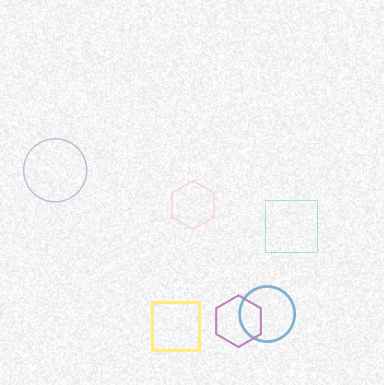[{"shape": "square", "thickness": 0.5, "radius": 0.34, "center": [0.755, 0.412]}, {"shape": "circle", "thickness": 1, "radius": 0.41, "center": [0.143, 0.558]}, {"shape": "circle", "thickness": 2, "radius": 0.36, "center": [0.694, 0.184]}, {"shape": "hexagon", "thickness": 1, "radius": 0.31, "center": [0.501, 0.468]}, {"shape": "hexagon", "thickness": 1.5, "radius": 0.34, "center": [0.62, 0.166]}, {"shape": "square", "thickness": 2, "radius": 0.31, "center": [0.456, 0.154]}]